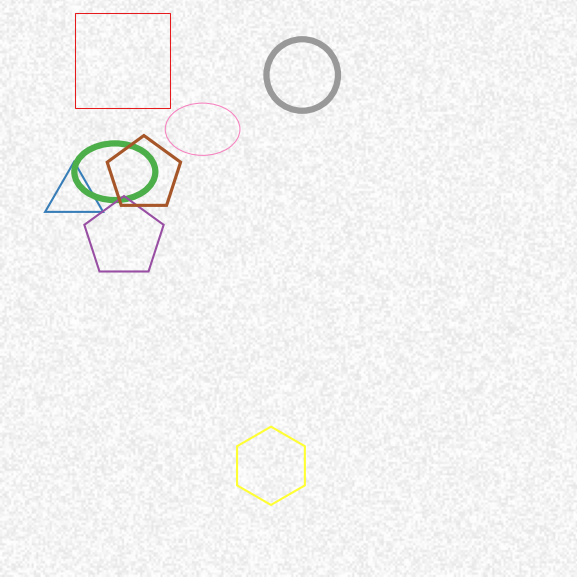[{"shape": "square", "thickness": 0.5, "radius": 0.41, "center": [0.212, 0.895]}, {"shape": "triangle", "thickness": 1, "radius": 0.29, "center": [0.128, 0.661]}, {"shape": "oval", "thickness": 3, "radius": 0.35, "center": [0.199, 0.702]}, {"shape": "pentagon", "thickness": 1, "radius": 0.36, "center": [0.215, 0.587]}, {"shape": "hexagon", "thickness": 1, "radius": 0.34, "center": [0.469, 0.193]}, {"shape": "pentagon", "thickness": 1.5, "radius": 0.33, "center": [0.249, 0.698]}, {"shape": "oval", "thickness": 0.5, "radius": 0.32, "center": [0.351, 0.775]}, {"shape": "circle", "thickness": 3, "radius": 0.31, "center": [0.523, 0.869]}]